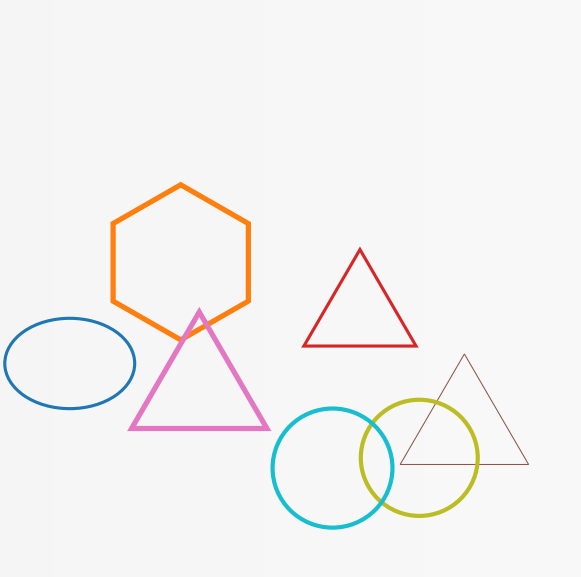[{"shape": "oval", "thickness": 1.5, "radius": 0.56, "center": [0.12, 0.37]}, {"shape": "hexagon", "thickness": 2.5, "radius": 0.67, "center": [0.311, 0.545]}, {"shape": "triangle", "thickness": 1.5, "radius": 0.56, "center": [0.619, 0.456]}, {"shape": "triangle", "thickness": 0.5, "radius": 0.64, "center": [0.799, 0.259]}, {"shape": "triangle", "thickness": 2.5, "radius": 0.67, "center": [0.343, 0.324]}, {"shape": "circle", "thickness": 2, "radius": 0.5, "center": [0.721, 0.206]}, {"shape": "circle", "thickness": 2, "radius": 0.52, "center": [0.572, 0.189]}]